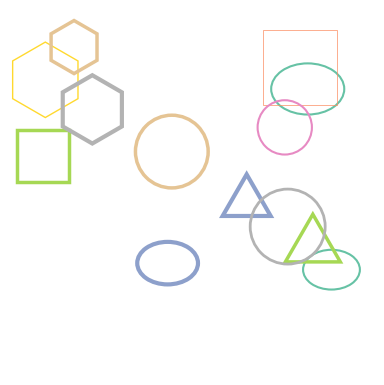[{"shape": "oval", "thickness": 1.5, "radius": 0.47, "center": [0.799, 0.769]}, {"shape": "oval", "thickness": 1.5, "radius": 0.37, "center": [0.861, 0.3]}, {"shape": "square", "thickness": 0.5, "radius": 0.48, "center": [0.779, 0.824]}, {"shape": "oval", "thickness": 3, "radius": 0.39, "center": [0.435, 0.317]}, {"shape": "triangle", "thickness": 3, "radius": 0.36, "center": [0.641, 0.475]}, {"shape": "circle", "thickness": 1.5, "radius": 0.35, "center": [0.74, 0.669]}, {"shape": "square", "thickness": 2.5, "radius": 0.34, "center": [0.112, 0.595]}, {"shape": "triangle", "thickness": 2.5, "radius": 0.41, "center": [0.813, 0.361]}, {"shape": "hexagon", "thickness": 1, "radius": 0.49, "center": [0.118, 0.793]}, {"shape": "hexagon", "thickness": 2.5, "radius": 0.34, "center": [0.192, 0.878]}, {"shape": "circle", "thickness": 2.5, "radius": 0.47, "center": [0.446, 0.606]}, {"shape": "hexagon", "thickness": 3, "radius": 0.44, "center": [0.24, 0.716]}, {"shape": "circle", "thickness": 2, "radius": 0.49, "center": [0.747, 0.411]}]